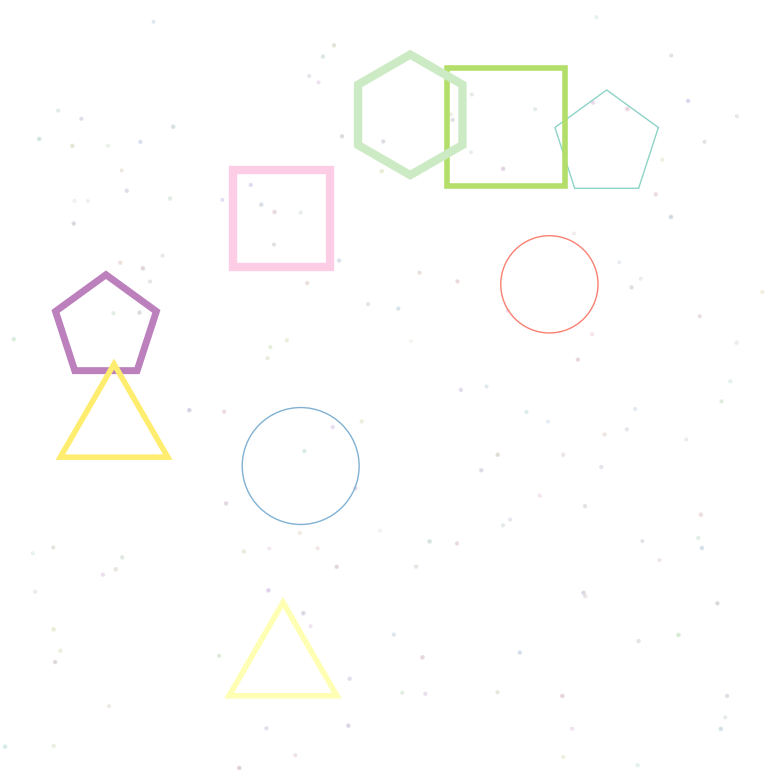[{"shape": "pentagon", "thickness": 0.5, "radius": 0.35, "center": [0.788, 0.813]}, {"shape": "triangle", "thickness": 2, "radius": 0.4, "center": [0.368, 0.137]}, {"shape": "circle", "thickness": 0.5, "radius": 0.32, "center": [0.713, 0.631]}, {"shape": "circle", "thickness": 0.5, "radius": 0.38, "center": [0.39, 0.395]}, {"shape": "square", "thickness": 2, "radius": 0.38, "center": [0.657, 0.835]}, {"shape": "square", "thickness": 3, "radius": 0.31, "center": [0.365, 0.717]}, {"shape": "pentagon", "thickness": 2.5, "radius": 0.34, "center": [0.138, 0.574]}, {"shape": "hexagon", "thickness": 3, "radius": 0.39, "center": [0.533, 0.851]}, {"shape": "triangle", "thickness": 2, "radius": 0.4, "center": [0.148, 0.447]}]